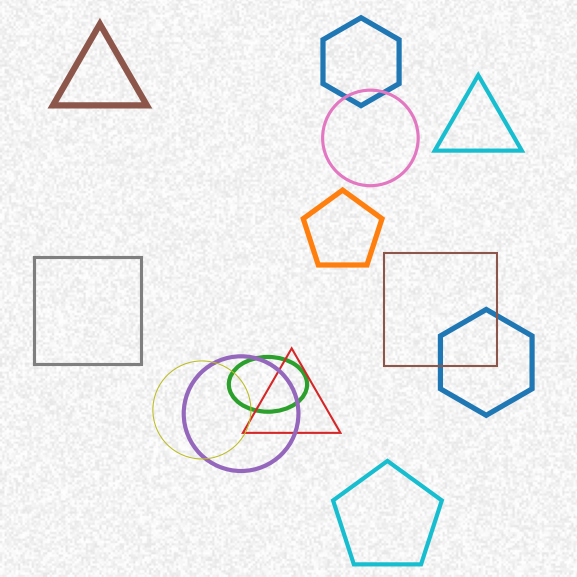[{"shape": "hexagon", "thickness": 2.5, "radius": 0.38, "center": [0.625, 0.892]}, {"shape": "hexagon", "thickness": 2.5, "radius": 0.46, "center": [0.842, 0.372]}, {"shape": "pentagon", "thickness": 2.5, "radius": 0.36, "center": [0.593, 0.598]}, {"shape": "oval", "thickness": 2, "radius": 0.34, "center": [0.464, 0.334]}, {"shape": "triangle", "thickness": 1, "radius": 0.49, "center": [0.505, 0.298]}, {"shape": "circle", "thickness": 2, "radius": 0.5, "center": [0.417, 0.283]}, {"shape": "triangle", "thickness": 3, "radius": 0.47, "center": [0.173, 0.864]}, {"shape": "square", "thickness": 1, "radius": 0.49, "center": [0.763, 0.463]}, {"shape": "circle", "thickness": 1.5, "radius": 0.41, "center": [0.641, 0.76]}, {"shape": "square", "thickness": 1.5, "radius": 0.46, "center": [0.151, 0.462]}, {"shape": "circle", "thickness": 0.5, "radius": 0.42, "center": [0.35, 0.289]}, {"shape": "pentagon", "thickness": 2, "radius": 0.49, "center": [0.671, 0.102]}, {"shape": "triangle", "thickness": 2, "radius": 0.44, "center": [0.828, 0.782]}]